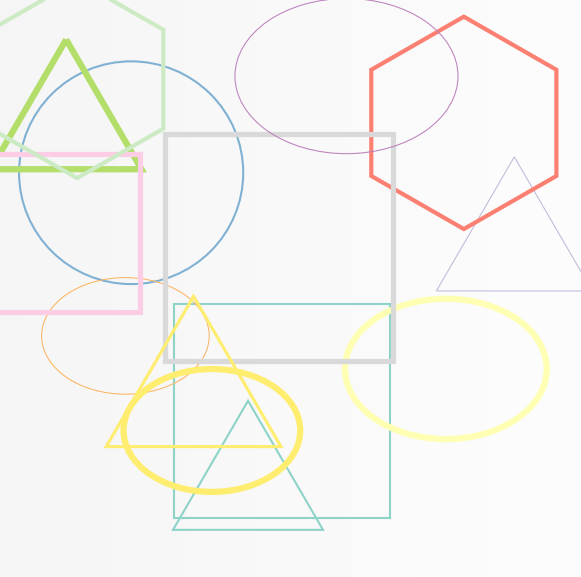[{"shape": "square", "thickness": 1, "radius": 0.93, "center": [0.485, 0.288]}, {"shape": "triangle", "thickness": 1, "radius": 0.74, "center": [0.427, 0.156]}, {"shape": "oval", "thickness": 3, "radius": 0.87, "center": [0.767, 0.36]}, {"shape": "triangle", "thickness": 0.5, "radius": 0.77, "center": [0.885, 0.573]}, {"shape": "hexagon", "thickness": 2, "radius": 0.92, "center": [0.798, 0.786]}, {"shape": "circle", "thickness": 1, "radius": 0.96, "center": [0.226, 0.7]}, {"shape": "oval", "thickness": 0.5, "radius": 0.72, "center": [0.216, 0.417]}, {"shape": "triangle", "thickness": 3, "radius": 0.75, "center": [0.114, 0.781]}, {"shape": "square", "thickness": 2.5, "radius": 0.68, "center": [0.104, 0.596]}, {"shape": "square", "thickness": 2.5, "radius": 0.98, "center": [0.48, 0.571]}, {"shape": "oval", "thickness": 0.5, "radius": 0.96, "center": [0.596, 0.867]}, {"shape": "hexagon", "thickness": 2, "radius": 0.86, "center": [0.133, 0.862]}, {"shape": "triangle", "thickness": 1.5, "radius": 0.87, "center": [0.333, 0.313]}, {"shape": "oval", "thickness": 3, "radius": 0.76, "center": [0.365, 0.254]}]